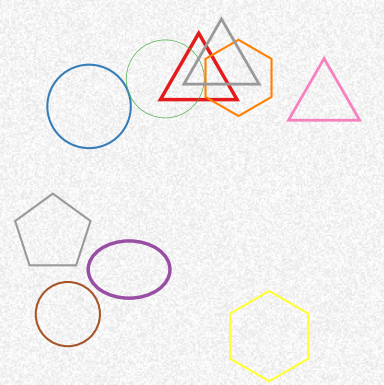[{"shape": "triangle", "thickness": 2.5, "radius": 0.57, "center": [0.516, 0.799]}, {"shape": "circle", "thickness": 1.5, "radius": 0.54, "center": [0.231, 0.724]}, {"shape": "circle", "thickness": 0.5, "radius": 0.51, "center": [0.429, 0.795]}, {"shape": "oval", "thickness": 2.5, "radius": 0.53, "center": [0.335, 0.3]}, {"shape": "hexagon", "thickness": 1.5, "radius": 0.49, "center": [0.62, 0.798]}, {"shape": "hexagon", "thickness": 1.5, "radius": 0.59, "center": [0.699, 0.127]}, {"shape": "circle", "thickness": 1.5, "radius": 0.42, "center": [0.176, 0.184]}, {"shape": "triangle", "thickness": 2, "radius": 0.53, "center": [0.842, 0.741]}, {"shape": "triangle", "thickness": 2, "radius": 0.56, "center": [0.575, 0.838]}, {"shape": "pentagon", "thickness": 1.5, "radius": 0.51, "center": [0.137, 0.394]}]